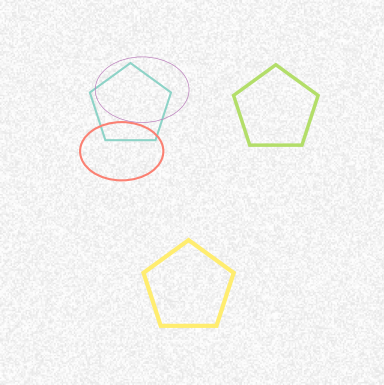[{"shape": "pentagon", "thickness": 1.5, "radius": 0.55, "center": [0.339, 0.726]}, {"shape": "oval", "thickness": 1.5, "radius": 0.54, "center": [0.316, 0.607]}, {"shape": "pentagon", "thickness": 2.5, "radius": 0.58, "center": [0.716, 0.716]}, {"shape": "oval", "thickness": 0.5, "radius": 0.61, "center": [0.369, 0.767]}, {"shape": "pentagon", "thickness": 3, "radius": 0.62, "center": [0.49, 0.253]}]